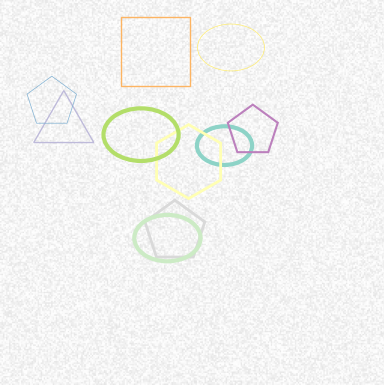[{"shape": "oval", "thickness": 3, "radius": 0.36, "center": [0.583, 0.622]}, {"shape": "hexagon", "thickness": 2, "radius": 0.48, "center": [0.49, 0.58]}, {"shape": "triangle", "thickness": 1, "radius": 0.45, "center": [0.166, 0.675]}, {"shape": "pentagon", "thickness": 0.5, "radius": 0.34, "center": [0.135, 0.735]}, {"shape": "square", "thickness": 1, "radius": 0.45, "center": [0.403, 0.866]}, {"shape": "oval", "thickness": 3, "radius": 0.49, "center": [0.366, 0.65]}, {"shape": "pentagon", "thickness": 2, "radius": 0.41, "center": [0.454, 0.398]}, {"shape": "pentagon", "thickness": 1.5, "radius": 0.34, "center": [0.657, 0.66]}, {"shape": "oval", "thickness": 3, "radius": 0.43, "center": [0.435, 0.382]}, {"shape": "oval", "thickness": 0.5, "radius": 0.43, "center": [0.6, 0.877]}]